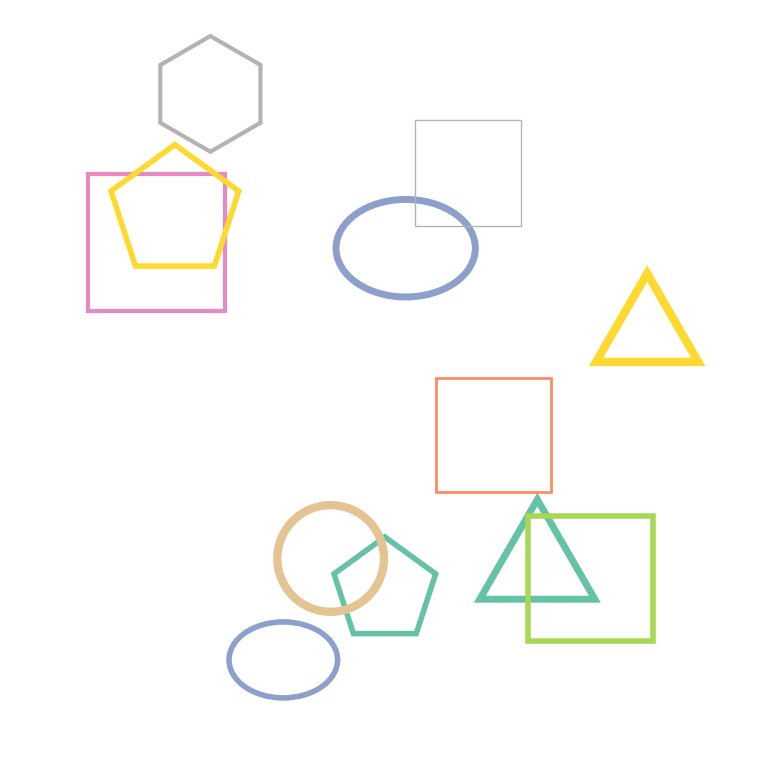[{"shape": "triangle", "thickness": 2.5, "radius": 0.43, "center": [0.698, 0.265]}, {"shape": "pentagon", "thickness": 2, "radius": 0.35, "center": [0.5, 0.233]}, {"shape": "square", "thickness": 1, "radius": 0.37, "center": [0.641, 0.435]}, {"shape": "oval", "thickness": 2, "radius": 0.35, "center": [0.368, 0.143]}, {"shape": "oval", "thickness": 2.5, "radius": 0.45, "center": [0.527, 0.678]}, {"shape": "square", "thickness": 1.5, "radius": 0.44, "center": [0.203, 0.685]}, {"shape": "square", "thickness": 2, "radius": 0.41, "center": [0.767, 0.249]}, {"shape": "triangle", "thickness": 3, "radius": 0.38, "center": [0.84, 0.568]}, {"shape": "pentagon", "thickness": 2, "radius": 0.44, "center": [0.227, 0.725]}, {"shape": "circle", "thickness": 3, "radius": 0.35, "center": [0.429, 0.275]}, {"shape": "hexagon", "thickness": 1.5, "radius": 0.38, "center": [0.273, 0.878]}, {"shape": "square", "thickness": 0.5, "radius": 0.34, "center": [0.608, 0.775]}]